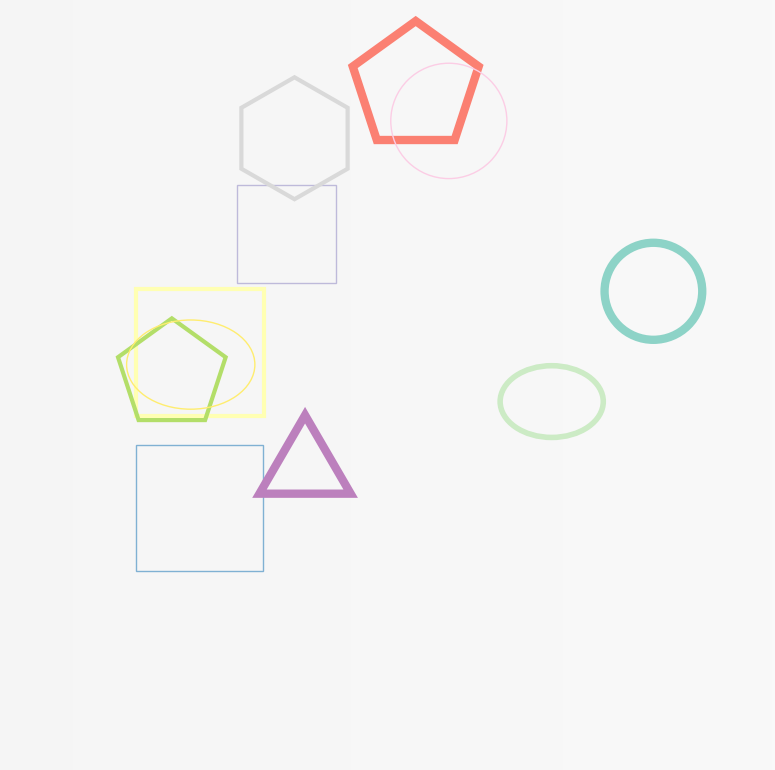[{"shape": "circle", "thickness": 3, "radius": 0.32, "center": [0.843, 0.622]}, {"shape": "square", "thickness": 1.5, "radius": 0.41, "center": [0.258, 0.542]}, {"shape": "square", "thickness": 0.5, "radius": 0.32, "center": [0.37, 0.696]}, {"shape": "pentagon", "thickness": 3, "radius": 0.43, "center": [0.536, 0.887]}, {"shape": "square", "thickness": 0.5, "radius": 0.41, "center": [0.257, 0.34]}, {"shape": "pentagon", "thickness": 1.5, "radius": 0.37, "center": [0.222, 0.514]}, {"shape": "circle", "thickness": 0.5, "radius": 0.37, "center": [0.579, 0.843]}, {"shape": "hexagon", "thickness": 1.5, "radius": 0.4, "center": [0.38, 0.82]}, {"shape": "triangle", "thickness": 3, "radius": 0.34, "center": [0.394, 0.393]}, {"shape": "oval", "thickness": 2, "radius": 0.33, "center": [0.712, 0.478]}, {"shape": "oval", "thickness": 0.5, "radius": 0.41, "center": [0.246, 0.527]}]